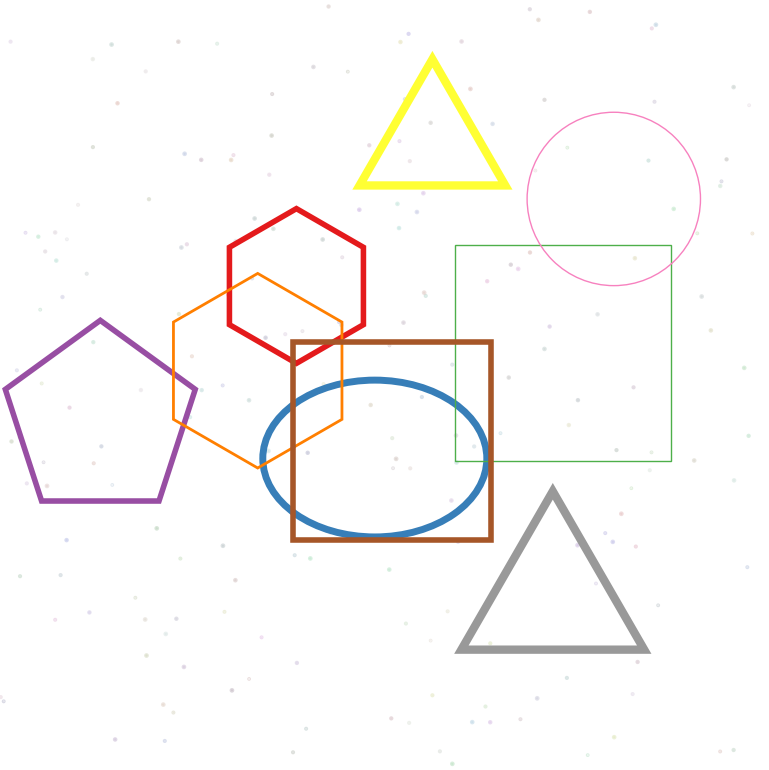[{"shape": "hexagon", "thickness": 2, "radius": 0.5, "center": [0.385, 0.629]}, {"shape": "oval", "thickness": 2.5, "radius": 0.73, "center": [0.487, 0.405]}, {"shape": "square", "thickness": 0.5, "radius": 0.7, "center": [0.732, 0.541]}, {"shape": "pentagon", "thickness": 2, "radius": 0.65, "center": [0.13, 0.454]}, {"shape": "hexagon", "thickness": 1, "radius": 0.63, "center": [0.335, 0.519]}, {"shape": "triangle", "thickness": 3, "radius": 0.55, "center": [0.562, 0.814]}, {"shape": "square", "thickness": 2, "radius": 0.64, "center": [0.509, 0.427]}, {"shape": "circle", "thickness": 0.5, "radius": 0.56, "center": [0.797, 0.742]}, {"shape": "triangle", "thickness": 3, "radius": 0.69, "center": [0.718, 0.225]}]